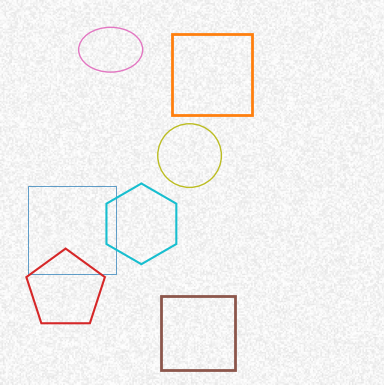[{"shape": "square", "thickness": 0.5, "radius": 0.57, "center": [0.188, 0.403]}, {"shape": "square", "thickness": 2, "radius": 0.53, "center": [0.551, 0.806]}, {"shape": "pentagon", "thickness": 1.5, "radius": 0.54, "center": [0.17, 0.247]}, {"shape": "square", "thickness": 2, "radius": 0.48, "center": [0.514, 0.136]}, {"shape": "oval", "thickness": 1, "radius": 0.42, "center": [0.287, 0.871]}, {"shape": "circle", "thickness": 1, "radius": 0.41, "center": [0.492, 0.596]}, {"shape": "hexagon", "thickness": 1.5, "radius": 0.52, "center": [0.367, 0.419]}]